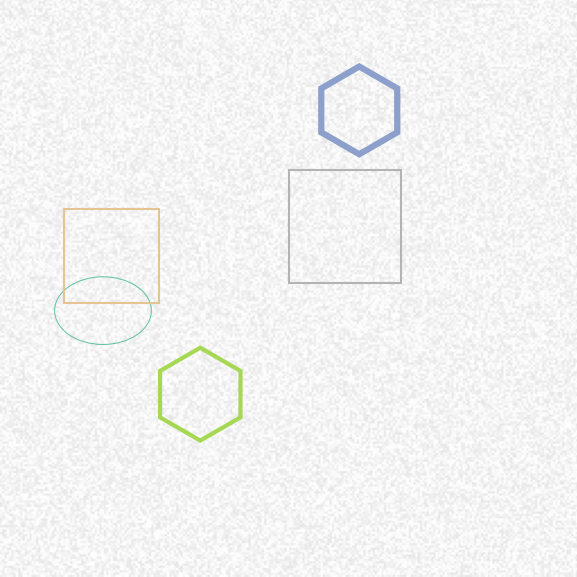[{"shape": "oval", "thickness": 0.5, "radius": 0.42, "center": [0.178, 0.461]}, {"shape": "hexagon", "thickness": 3, "radius": 0.38, "center": [0.622, 0.808]}, {"shape": "hexagon", "thickness": 2, "radius": 0.4, "center": [0.347, 0.317]}, {"shape": "square", "thickness": 1, "radius": 0.41, "center": [0.193, 0.556]}, {"shape": "square", "thickness": 1, "radius": 0.49, "center": [0.598, 0.607]}]